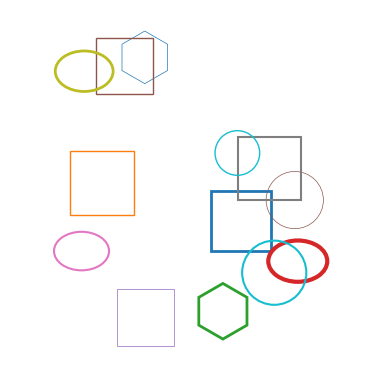[{"shape": "square", "thickness": 2, "radius": 0.39, "center": [0.626, 0.427]}, {"shape": "hexagon", "thickness": 0.5, "radius": 0.34, "center": [0.376, 0.851]}, {"shape": "square", "thickness": 1, "radius": 0.41, "center": [0.264, 0.525]}, {"shape": "hexagon", "thickness": 2, "radius": 0.36, "center": [0.579, 0.192]}, {"shape": "oval", "thickness": 3, "radius": 0.38, "center": [0.773, 0.322]}, {"shape": "square", "thickness": 0.5, "radius": 0.37, "center": [0.378, 0.175]}, {"shape": "circle", "thickness": 0.5, "radius": 0.37, "center": [0.766, 0.48]}, {"shape": "square", "thickness": 1, "radius": 0.36, "center": [0.323, 0.83]}, {"shape": "oval", "thickness": 1.5, "radius": 0.36, "center": [0.212, 0.348]}, {"shape": "square", "thickness": 1.5, "radius": 0.41, "center": [0.7, 0.562]}, {"shape": "oval", "thickness": 2, "radius": 0.38, "center": [0.219, 0.815]}, {"shape": "circle", "thickness": 1, "radius": 0.29, "center": [0.617, 0.603]}, {"shape": "circle", "thickness": 1.5, "radius": 0.42, "center": [0.712, 0.292]}]